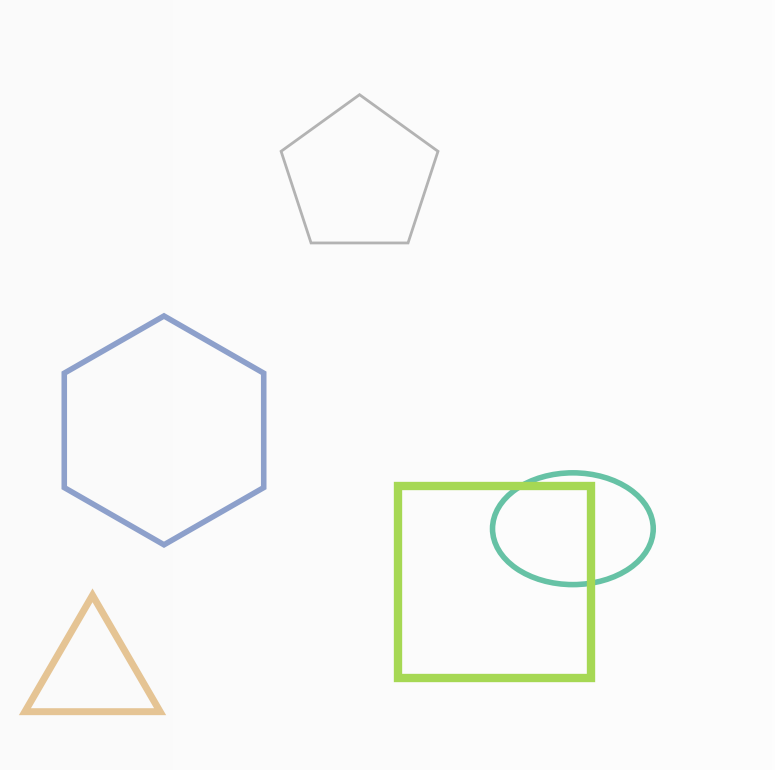[{"shape": "oval", "thickness": 2, "radius": 0.52, "center": [0.739, 0.313]}, {"shape": "hexagon", "thickness": 2, "radius": 0.74, "center": [0.212, 0.441]}, {"shape": "square", "thickness": 3, "radius": 0.62, "center": [0.638, 0.244]}, {"shape": "triangle", "thickness": 2.5, "radius": 0.5, "center": [0.119, 0.126]}, {"shape": "pentagon", "thickness": 1, "radius": 0.53, "center": [0.464, 0.771]}]